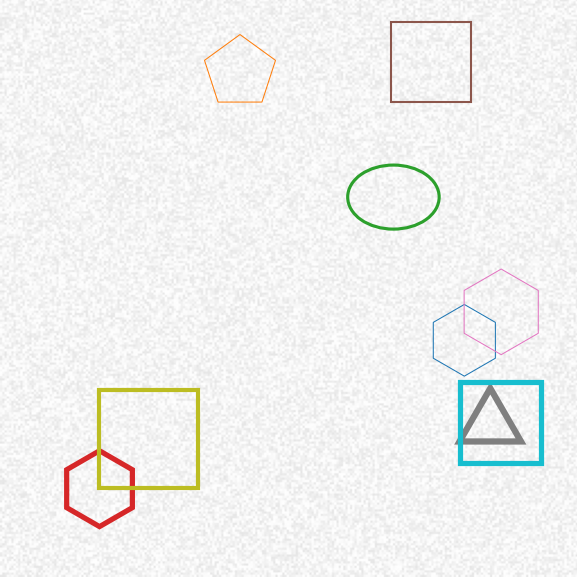[{"shape": "hexagon", "thickness": 0.5, "radius": 0.31, "center": [0.804, 0.41]}, {"shape": "pentagon", "thickness": 0.5, "radius": 0.32, "center": [0.416, 0.875]}, {"shape": "oval", "thickness": 1.5, "radius": 0.4, "center": [0.681, 0.658]}, {"shape": "hexagon", "thickness": 2.5, "radius": 0.33, "center": [0.172, 0.153]}, {"shape": "square", "thickness": 1, "radius": 0.35, "center": [0.746, 0.891]}, {"shape": "hexagon", "thickness": 0.5, "radius": 0.37, "center": [0.868, 0.459]}, {"shape": "triangle", "thickness": 3, "radius": 0.31, "center": [0.849, 0.265]}, {"shape": "square", "thickness": 2, "radius": 0.43, "center": [0.256, 0.239]}, {"shape": "square", "thickness": 2.5, "radius": 0.35, "center": [0.867, 0.268]}]